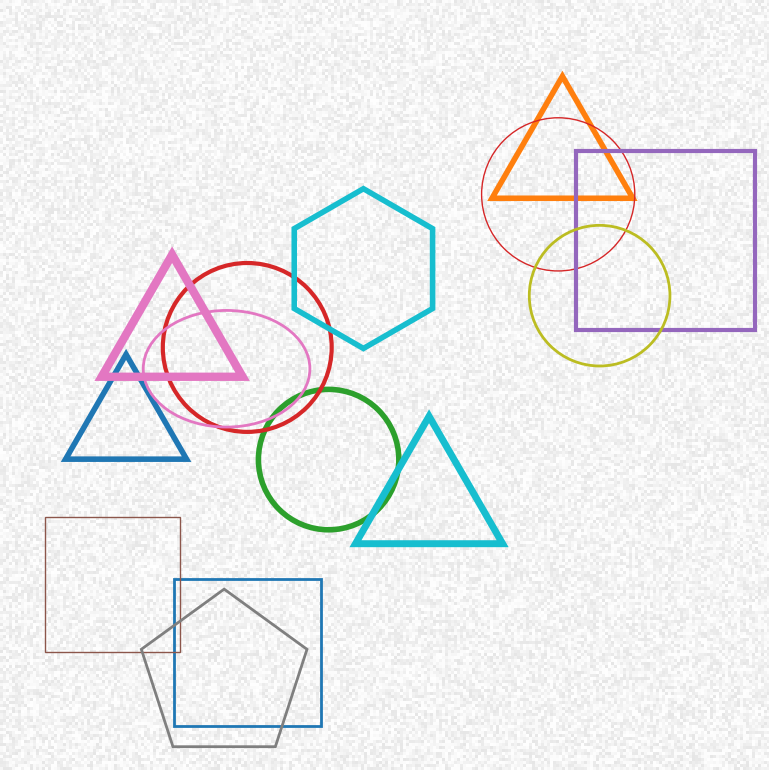[{"shape": "square", "thickness": 1, "radius": 0.48, "center": [0.321, 0.153]}, {"shape": "triangle", "thickness": 2, "radius": 0.45, "center": [0.164, 0.449]}, {"shape": "triangle", "thickness": 2, "radius": 0.53, "center": [0.73, 0.795]}, {"shape": "circle", "thickness": 2, "radius": 0.46, "center": [0.427, 0.403]}, {"shape": "circle", "thickness": 1.5, "radius": 0.55, "center": [0.321, 0.549]}, {"shape": "circle", "thickness": 0.5, "radius": 0.5, "center": [0.725, 0.748]}, {"shape": "square", "thickness": 1.5, "radius": 0.58, "center": [0.864, 0.687]}, {"shape": "square", "thickness": 0.5, "radius": 0.44, "center": [0.146, 0.241]}, {"shape": "oval", "thickness": 1, "radius": 0.54, "center": [0.294, 0.521]}, {"shape": "triangle", "thickness": 3, "radius": 0.53, "center": [0.224, 0.564]}, {"shape": "pentagon", "thickness": 1, "radius": 0.57, "center": [0.291, 0.122]}, {"shape": "circle", "thickness": 1, "radius": 0.46, "center": [0.779, 0.616]}, {"shape": "triangle", "thickness": 2.5, "radius": 0.55, "center": [0.557, 0.349]}, {"shape": "hexagon", "thickness": 2, "radius": 0.52, "center": [0.472, 0.651]}]